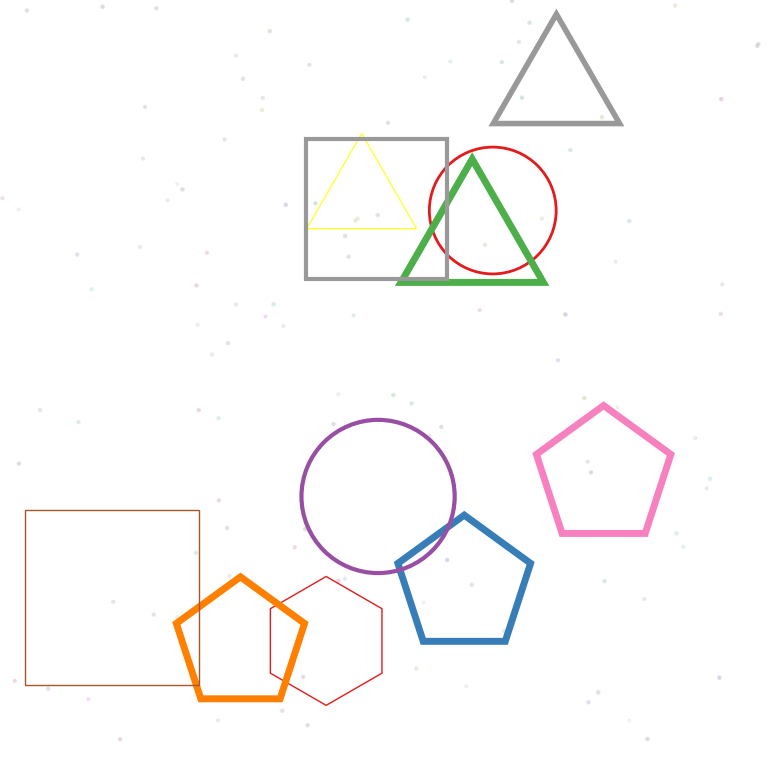[{"shape": "hexagon", "thickness": 0.5, "radius": 0.42, "center": [0.424, 0.168]}, {"shape": "circle", "thickness": 1, "radius": 0.41, "center": [0.64, 0.727]}, {"shape": "pentagon", "thickness": 2.5, "radius": 0.45, "center": [0.603, 0.24]}, {"shape": "triangle", "thickness": 2.5, "radius": 0.53, "center": [0.613, 0.687]}, {"shape": "circle", "thickness": 1.5, "radius": 0.5, "center": [0.491, 0.355]}, {"shape": "pentagon", "thickness": 2.5, "radius": 0.44, "center": [0.312, 0.163]}, {"shape": "triangle", "thickness": 0.5, "radius": 0.41, "center": [0.47, 0.744]}, {"shape": "square", "thickness": 0.5, "radius": 0.57, "center": [0.145, 0.224]}, {"shape": "pentagon", "thickness": 2.5, "radius": 0.46, "center": [0.784, 0.382]}, {"shape": "triangle", "thickness": 2, "radius": 0.47, "center": [0.723, 0.887]}, {"shape": "square", "thickness": 1.5, "radius": 0.46, "center": [0.489, 0.729]}]